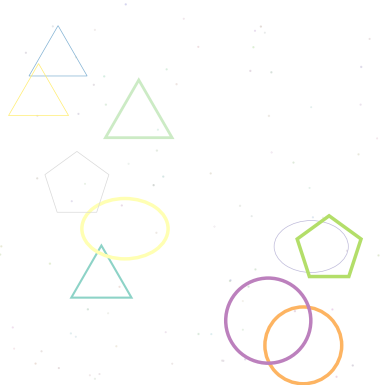[{"shape": "triangle", "thickness": 1.5, "radius": 0.45, "center": [0.263, 0.272]}, {"shape": "oval", "thickness": 2.5, "radius": 0.56, "center": [0.325, 0.406]}, {"shape": "oval", "thickness": 0.5, "radius": 0.48, "center": [0.808, 0.36]}, {"shape": "triangle", "thickness": 0.5, "radius": 0.44, "center": [0.151, 0.846]}, {"shape": "circle", "thickness": 2.5, "radius": 0.5, "center": [0.788, 0.103]}, {"shape": "pentagon", "thickness": 2.5, "radius": 0.44, "center": [0.855, 0.352]}, {"shape": "pentagon", "thickness": 0.5, "radius": 0.44, "center": [0.2, 0.519]}, {"shape": "circle", "thickness": 2.5, "radius": 0.55, "center": [0.697, 0.167]}, {"shape": "triangle", "thickness": 2, "radius": 0.5, "center": [0.36, 0.692]}, {"shape": "triangle", "thickness": 0.5, "radius": 0.45, "center": [0.1, 0.745]}]